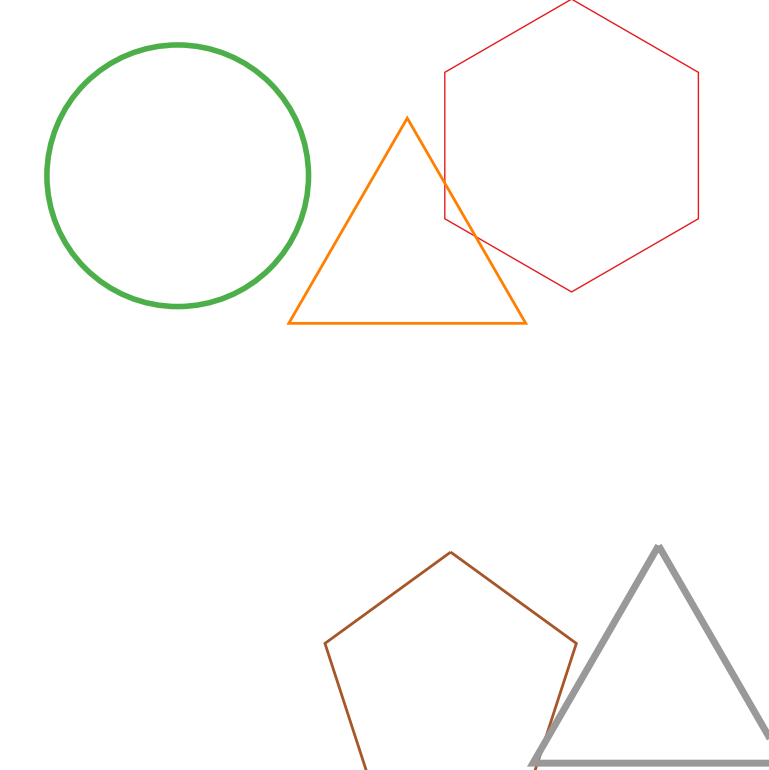[{"shape": "hexagon", "thickness": 0.5, "radius": 0.95, "center": [0.742, 0.811]}, {"shape": "circle", "thickness": 2, "radius": 0.85, "center": [0.231, 0.772]}, {"shape": "triangle", "thickness": 1, "radius": 0.89, "center": [0.529, 0.669]}, {"shape": "pentagon", "thickness": 1, "radius": 0.86, "center": [0.585, 0.111]}, {"shape": "triangle", "thickness": 2.5, "radius": 0.94, "center": [0.855, 0.103]}]